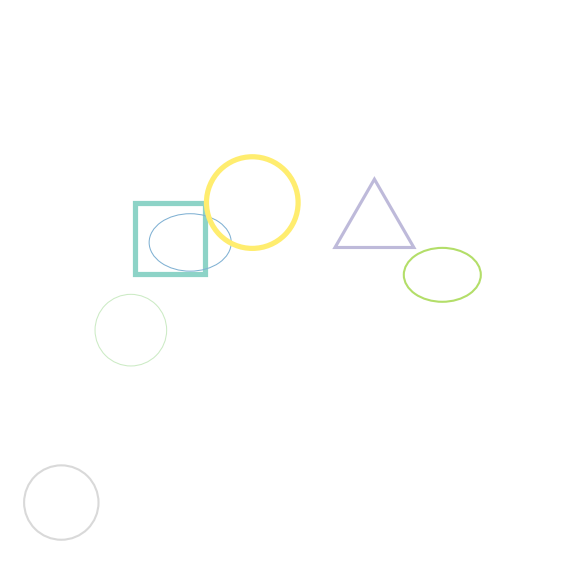[{"shape": "square", "thickness": 2.5, "radius": 0.3, "center": [0.294, 0.586]}, {"shape": "triangle", "thickness": 1.5, "radius": 0.39, "center": [0.648, 0.61]}, {"shape": "oval", "thickness": 0.5, "radius": 0.36, "center": [0.329, 0.579]}, {"shape": "oval", "thickness": 1, "radius": 0.33, "center": [0.766, 0.523]}, {"shape": "circle", "thickness": 1, "radius": 0.32, "center": [0.106, 0.129]}, {"shape": "circle", "thickness": 0.5, "radius": 0.31, "center": [0.227, 0.427]}, {"shape": "circle", "thickness": 2.5, "radius": 0.4, "center": [0.437, 0.648]}]